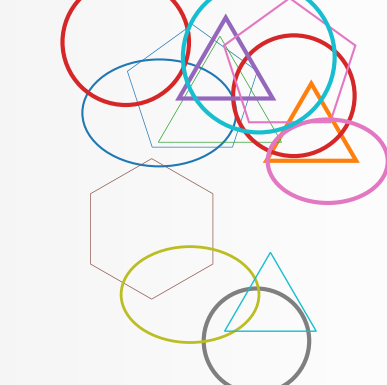[{"shape": "pentagon", "thickness": 0.5, "radius": 0.88, "center": [0.496, 0.76]}, {"shape": "oval", "thickness": 1.5, "radius": 0.99, "center": [0.411, 0.707]}, {"shape": "triangle", "thickness": 3, "radius": 0.67, "center": [0.803, 0.649]}, {"shape": "triangle", "thickness": 0.5, "radius": 0.92, "center": [0.568, 0.722]}, {"shape": "circle", "thickness": 3, "radius": 0.78, "center": [0.758, 0.751]}, {"shape": "circle", "thickness": 3, "radius": 0.82, "center": [0.325, 0.89]}, {"shape": "triangle", "thickness": 3, "radius": 0.7, "center": [0.583, 0.814]}, {"shape": "hexagon", "thickness": 0.5, "radius": 0.91, "center": [0.391, 0.406]}, {"shape": "pentagon", "thickness": 1.5, "radius": 0.89, "center": [0.747, 0.827]}, {"shape": "oval", "thickness": 3, "radius": 0.77, "center": [0.846, 0.581]}, {"shape": "circle", "thickness": 3, "radius": 0.68, "center": [0.662, 0.115]}, {"shape": "oval", "thickness": 2, "radius": 0.89, "center": [0.49, 0.235]}, {"shape": "circle", "thickness": 3, "radius": 0.98, "center": [0.668, 0.852]}, {"shape": "triangle", "thickness": 1, "radius": 0.68, "center": [0.698, 0.208]}]